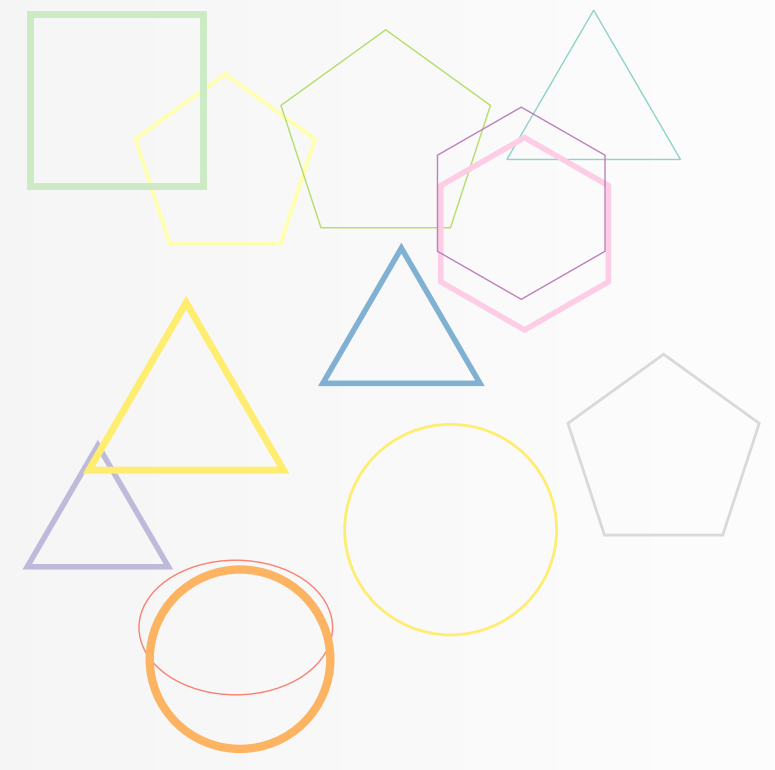[{"shape": "triangle", "thickness": 0.5, "radius": 0.65, "center": [0.766, 0.858]}, {"shape": "pentagon", "thickness": 1.5, "radius": 0.61, "center": [0.291, 0.782]}, {"shape": "triangle", "thickness": 2, "radius": 0.53, "center": [0.126, 0.317]}, {"shape": "oval", "thickness": 0.5, "radius": 0.62, "center": [0.304, 0.185]}, {"shape": "triangle", "thickness": 2, "radius": 0.59, "center": [0.518, 0.561]}, {"shape": "circle", "thickness": 3, "radius": 0.58, "center": [0.31, 0.144]}, {"shape": "pentagon", "thickness": 0.5, "radius": 0.71, "center": [0.498, 0.819]}, {"shape": "hexagon", "thickness": 2, "radius": 0.62, "center": [0.677, 0.696]}, {"shape": "pentagon", "thickness": 1, "radius": 0.65, "center": [0.856, 0.41]}, {"shape": "hexagon", "thickness": 0.5, "radius": 0.62, "center": [0.673, 0.736]}, {"shape": "square", "thickness": 2.5, "radius": 0.56, "center": [0.15, 0.87]}, {"shape": "triangle", "thickness": 2.5, "radius": 0.72, "center": [0.24, 0.462]}, {"shape": "circle", "thickness": 1, "radius": 0.68, "center": [0.581, 0.312]}]